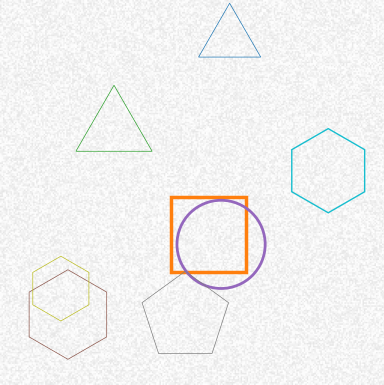[{"shape": "triangle", "thickness": 0.5, "radius": 0.47, "center": [0.596, 0.898]}, {"shape": "square", "thickness": 2.5, "radius": 0.49, "center": [0.541, 0.391]}, {"shape": "triangle", "thickness": 0.5, "radius": 0.57, "center": [0.296, 0.664]}, {"shape": "circle", "thickness": 2, "radius": 0.57, "center": [0.574, 0.365]}, {"shape": "hexagon", "thickness": 0.5, "radius": 0.58, "center": [0.176, 0.183]}, {"shape": "pentagon", "thickness": 0.5, "radius": 0.59, "center": [0.481, 0.177]}, {"shape": "hexagon", "thickness": 0.5, "radius": 0.42, "center": [0.158, 0.25]}, {"shape": "hexagon", "thickness": 1, "radius": 0.55, "center": [0.853, 0.557]}]